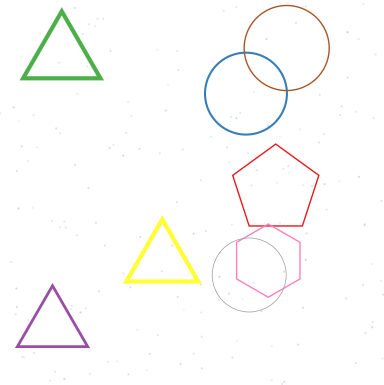[{"shape": "pentagon", "thickness": 1, "radius": 0.59, "center": [0.716, 0.508]}, {"shape": "circle", "thickness": 1.5, "radius": 0.53, "center": [0.639, 0.757]}, {"shape": "triangle", "thickness": 3, "radius": 0.58, "center": [0.16, 0.855]}, {"shape": "triangle", "thickness": 2, "radius": 0.53, "center": [0.136, 0.152]}, {"shape": "triangle", "thickness": 3, "radius": 0.54, "center": [0.421, 0.323]}, {"shape": "circle", "thickness": 1, "radius": 0.55, "center": [0.745, 0.875]}, {"shape": "hexagon", "thickness": 1, "radius": 0.48, "center": [0.697, 0.323]}, {"shape": "circle", "thickness": 0.5, "radius": 0.48, "center": [0.647, 0.286]}]